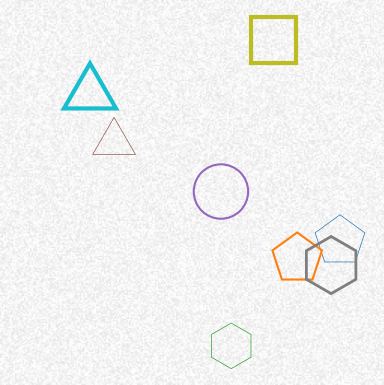[{"shape": "pentagon", "thickness": 0.5, "radius": 0.34, "center": [0.883, 0.374]}, {"shape": "pentagon", "thickness": 1.5, "radius": 0.34, "center": [0.772, 0.329]}, {"shape": "hexagon", "thickness": 0.5, "radius": 0.3, "center": [0.601, 0.102]}, {"shape": "circle", "thickness": 1.5, "radius": 0.35, "center": [0.574, 0.502]}, {"shape": "triangle", "thickness": 0.5, "radius": 0.32, "center": [0.296, 0.631]}, {"shape": "hexagon", "thickness": 2, "radius": 0.37, "center": [0.86, 0.312]}, {"shape": "square", "thickness": 3, "radius": 0.3, "center": [0.71, 0.897]}, {"shape": "triangle", "thickness": 3, "radius": 0.39, "center": [0.234, 0.757]}]